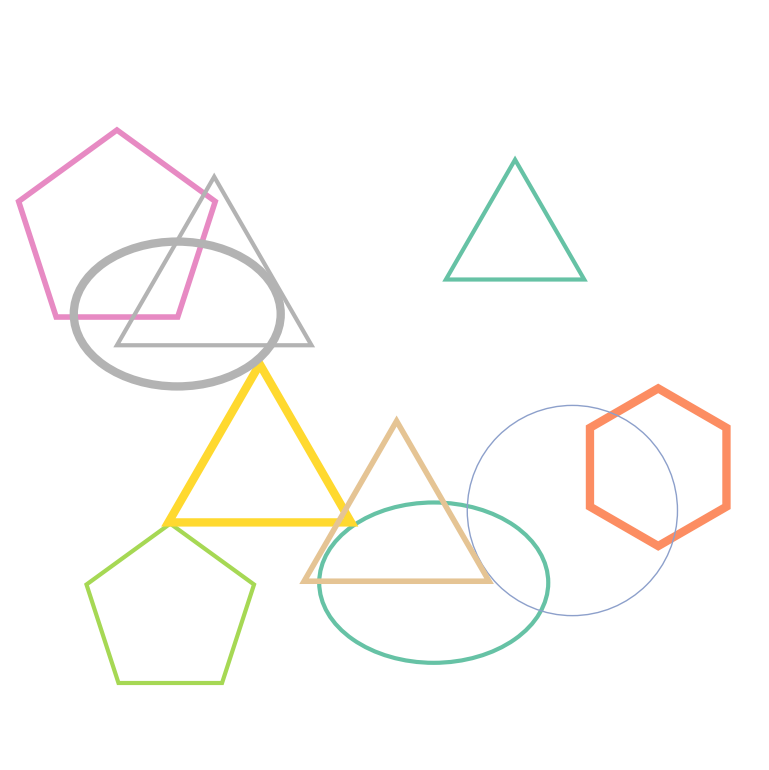[{"shape": "triangle", "thickness": 1.5, "radius": 0.52, "center": [0.669, 0.689]}, {"shape": "oval", "thickness": 1.5, "radius": 0.74, "center": [0.563, 0.243]}, {"shape": "hexagon", "thickness": 3, "radius": 0.51, "center": [0.855, 0.393]}, {"shape": "circle", "thickness": 0.5, "radius": 0.68, "center": [0.743, 0.337]}, {"shape": "pentagon", "thickness": 2, "radius": 0.67, "center": [0.152, 0.697]}, {"shape": "pentagon", "thickness": 1.5, "radius": 0.57, "center": [0.221, 0.206]}, {"shape": "triangle", "thickness": 3, "radius": 0.69, "center": [0.337, 0.39]}, {"shape": "triangle", "thickness": 2, "radius": 0.69, "center": [0.515, 0.315]}, {"shape": "oval", "thickness": 3, "radius": 0.67, "center": [0.23, 0.592]}, {"shape": "triangle", "thickness": 1.5, "radius": 0.73, "center": [0.278, 0.625]}]